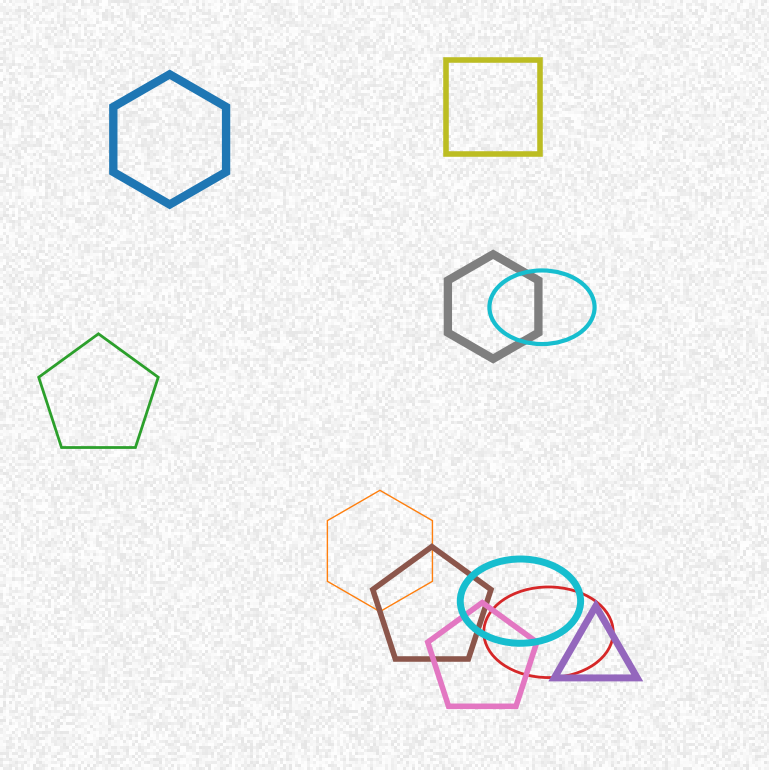[{"shape": "hexagon", "thickness": 3, "radius": 0.42, "center": [0.22, 0.819]}, {"shape": "hexagon", "thickness": 0.5, "radius": 0.39, "center": [0.493, 0.284]}, {"shape": "pentagon", "thickness": 1, "radius": 0.41, "center": [0.128, 0.485]}, {"shape": "oval", "thickness": 1, "radius": 0.42, "center": [0.712, 0.179]}, {"shape": "triangle", "thickness": 2.5, "radius": 0.31, "center": [0.774, 0.151]}, {"shape": "pentagon", "thickness": 2, "radius": 0.4, "center": [0.561, 0.209]}, {"shape": "pentagon", "thickness": 2, "radius": 0.37, "center": [0.626, 0.143]}, {"shape": "hexagon", "thickness": 3, "radius": 0.34, "center": [0.64, 0.602]}, {"shape": "square", "thickness": 2, "radius": 0.31, "center": [0.64, 0.862]}, {"shape": "oval", "thickness": 1.5, "radius": 0.34, "center": [0.704, 0.601]}, {"shape": "oval", "thickness": 2.5, "radius": 0.39, "center": [0.676, 0.219]}]